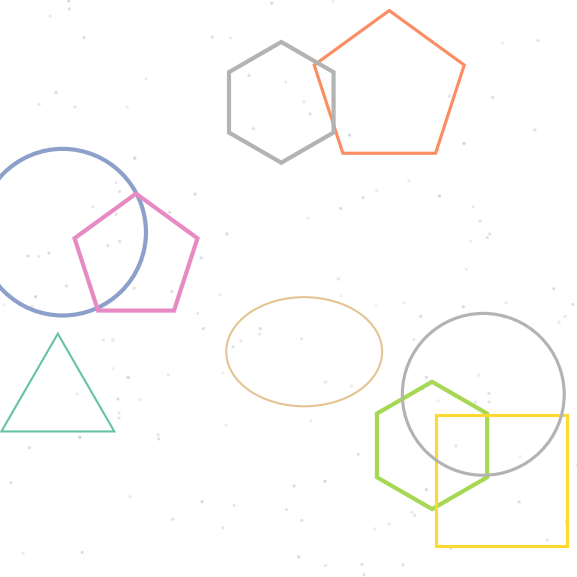[{"shape": "triangle", "thickness": 1, "radius": 0.56, "center": [0.1, 0.308]}, {"shape": "pentagon", "thickness": 1.5, "radius": 0.68, "center": [0.674, 0.844]}, {"shape": "circle", "thickness": 2, "radius": 0.72, "center": [0.108, 0.597]}, {"shape": "pentagon", "thickness": 2, "radius": 0.56, "center": [0.236, 0.552]}, {"shape": "hexagon", "thickness": 2, "radius": 0.55, "center": [0.748, 0.228]}, {"shape": "square", "thickness": 1.5, "radius": 0.57, "center": [0.868, 0.167]}, {"shape": "oval", "thickness": 1, "radius": 0.67, "center": [0.527, 0.39]}, {"shape": "circle", "thickness": 1.5, "radius": 0.7, "center": [0.837, 0.316]}, {"shape": "hexagon", "thickness": 2, "radius": 0.52, "center": [0.487, 0.822]}]